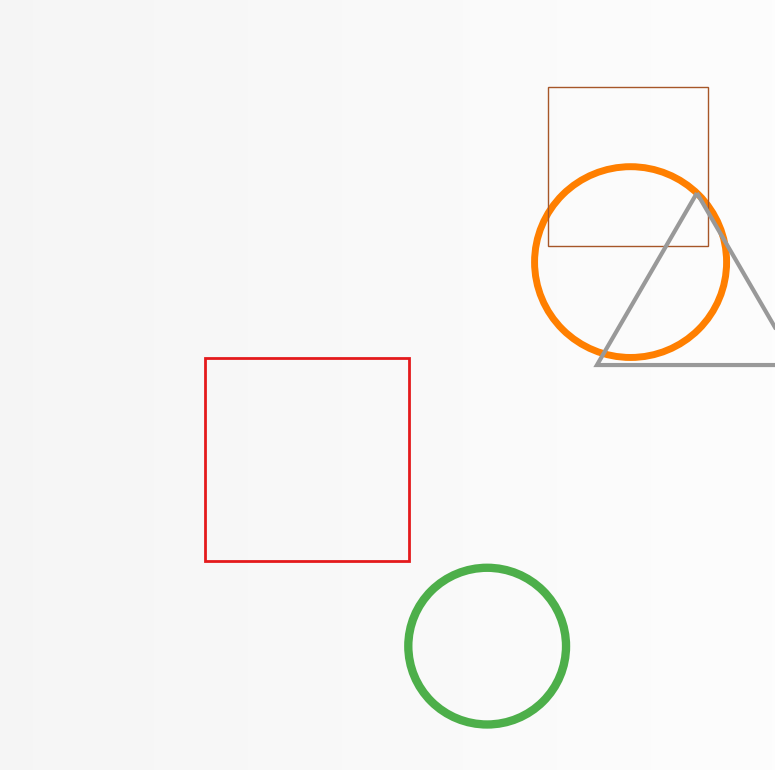[{"shape": "square", "thickness": 1, "radius": 0.66, "center": [0.396, 0.403]}, {"shape": "circle", "thickness": 3, "radius": 0.51, "center": [0.629, 0.161]}, {"shape": "circle", "thickness": 2.5, "radius": 0.62, "center": [0.814, 0.66]}, {"shape": "square", "thickness": 0.5, "radius": 0.52, "center": [0.81, 0.784]}, {"shape": "triangle", "thickness": 1.5, "radius": 0.74, "center": [0.899, 0.6]}]